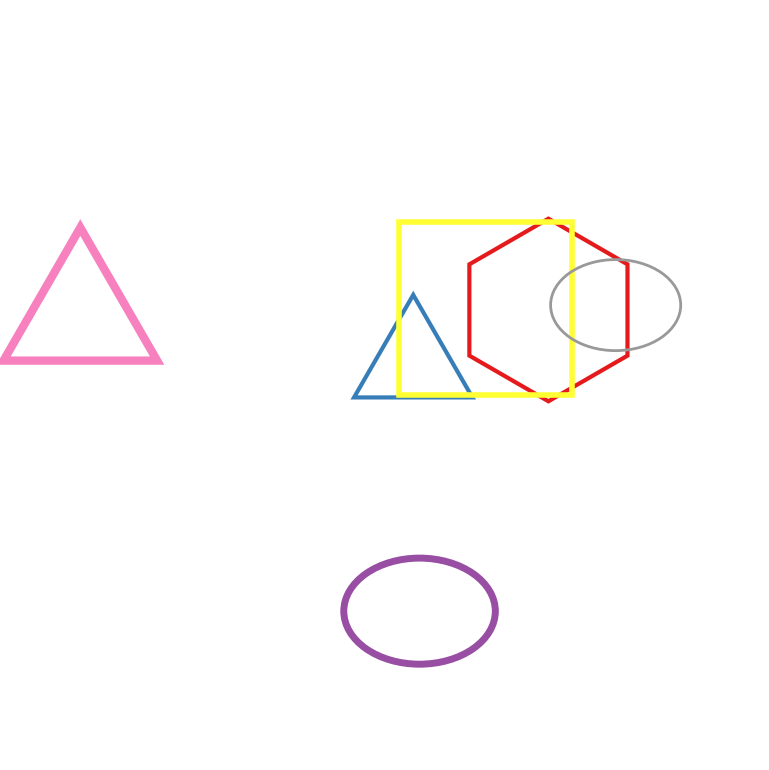[{"shape": "hexagon", "thickness": 1.5, "radius": 0.59, "center": [0.712, 0.597]}, {"shape": "triangle", "thickness": 1.5, "radius": 0.44, "center": [0.537, 0.528]}, {"shape": "oval", "thickness": 2.5, "radius": 0.49, "center": [0.545, 0.206]}, {"shape": "square", "thickness": 2, "radius": 0.56, "center": [0.63, 0.6]}, {"shape": "triangle", "thickness": 3, "radius": 0.58, "center": [0.104, 0.589]}, {"shape": "oval", "thickness": 1, "radius": 0.42, "center": [0.8, 0.604]}]